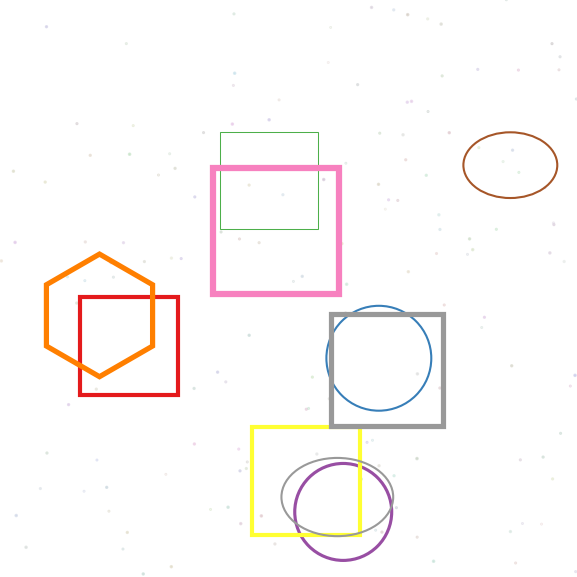[{"shape": "square", "thickness": 2, "radius": 0.43, "center": [0.224, 0.399]}, {"shape": "circle", "thickness": 1, "radius": 0.45, "center": [0.656, 0.379]}, {"shape": "square", "thickness": 0.5, "radius": 0.42, "center": [0.466, 0.687]}, {"shape": "circle", "thickness": 1.5, "radius": 0.42, "center": [0.594, 0.113]}, {"shape": "hexagon", "thickness": 2.5, "radius": 0.53, "center": [0.172, 0.453]}, {"shape": "square", "thickness": 2, "radius": 0.47, "center": [0.53, 0.166]}, {"shape": "oval", "thickness": 1, "radius": 0.41, "center": [0.884, 0.713]}, {"shape": "square", "thickness": 3, "radius": 0.54, "center": [0.478, 0.599]}, {"shape": "oval", "thickness": 1, "radius": 0.48, "center": [0.584, 0.138]}, {"shape": "square", "thickness": 2.5, "radius": 0.48, "center": [0.67, 0.358]}]